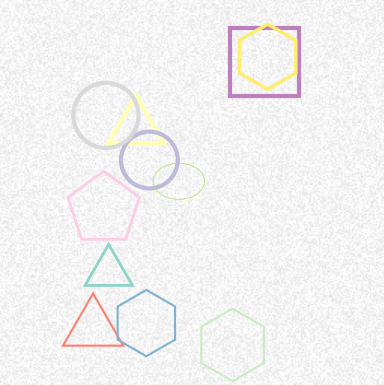[{"shape": "triangle", "thickness": 2, "radius": 0.35, "center": [0.282, 0.294]}, {"shape": "triangle", "thickness": 3, "radius": 0.42, "center": [0.353, 0.669]}, {"shape": "circle", "thickness": 3, "radius": 0.37, "center": [0.388, 0.584]}, {"shape": "triangle", "thickness": 1.5, "radius": 0.45, "center": [0.242, 0.147]}, {"shape": "hexagon", "thickness": 1.5, "radius": 0.43, "center": [0.38, 0.161]}, {"shape": "oval", "thickness": 0.5, "radius": 0.33, "center": [0.465, 0.529]}, {"shape": "pentagon", "thickness": 2, "radius": 0.49, "center": [0.269, 0.457]}, {"shape": "circle", "thickness": 3, "radius": 0.42, "center": [0.275, 0.7]}, {"shape": "square", "thickness": 3, "radius": 0.44, "center": [0.687, 0.838]}, {"shape": "hexagon", "thickness": 1.5, "radius": 0.47, "center": [0.604, 0.104]}, {"shape": "hexagon", "thickness": 2.5, "radius": 0.42, "center": [0.695, 0.853]}]